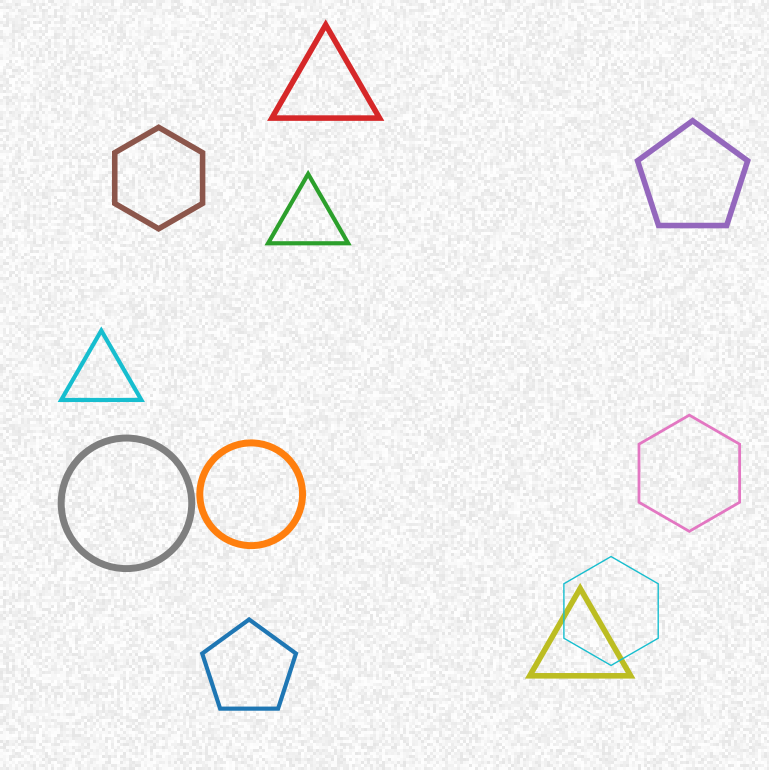[{"shape": "pentagon", "thickness": 1.5, "radius": 0.32, "center": [0.324, 0.131]}, {"shape": "circle", "thickness": 2.5, "radius": 0.33, "center": [0.326, 0.358]}, {"shape": "triangle", "thickness": 1.5, "radius": 0.3, "center": [0.4, 0.714]}, {"shape": "triangle", "thickness": 2, "radius": 0.4, "center": [0.423, 0.887]}, {"shape": "pentagon", "thickness": 2, "radius": 0.38, "center": [0.899, 0.768]}, {"shape": "hexagon", "thickness": 2, "radius": 0.33, "center": [0.206, 0.769]}, {"shape": "hexagon", "thickness": 1, "radius": 0.38, "center": [0.895, 0.385]}, {"shape": "circle", "thickness": 2.5, "radius": 0.42, "center": [0.164, 0.346]}, {"shape": "triangle", "thickness": 2, "radius": 0.38, "center": [0.753, 0.16]}, {"shape": "hexagon", "thickness": 0.5, "radius": 0.35, "center": [0.794, 0.207]}, {"shape": "triangle", "thickness": 1.5, "radius": 0.3, "center": [0.132, 0.511]}]